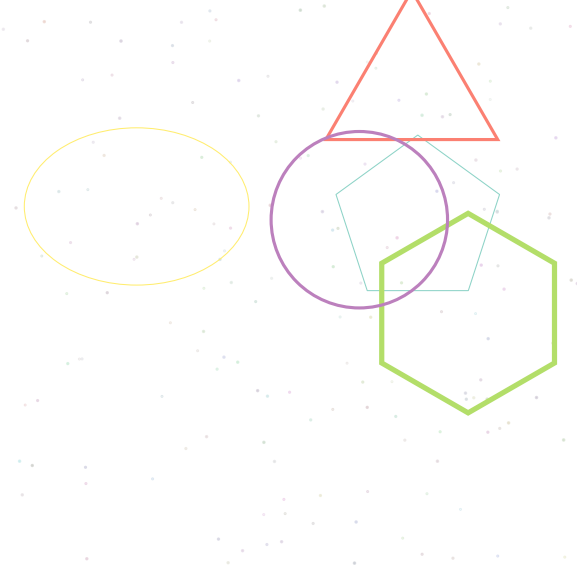[{"shape": "pentagon", "thickness": 0.5, "radius": 0.74, "center": [0.723, 0.616]}, {"shape": "triangle", "thickness": 1.5, "radius": 0.86, "center": [0.713, 0.843]}, {"shape": "hexagon", "thickness": 2.5, "radius": 0.86, "center": [0.811, 0.457]}, {"shape": "circle", "thickness": 1.5, "radius": 0.76, "center": [0.622, 0.619]}, {"shape": "oval", "thickness": 0.5, "radius": 0.97, "center": [0.237, 0.642]}]